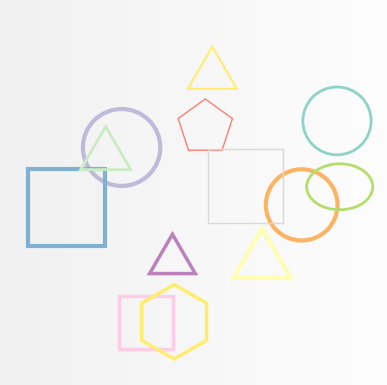[{"shape": "circle", "thickness": 2, "radius": 0.44, "center": [0.87, 0.686]}, {"shape": "triangle", "thickness": 3, "radius": 0.43, "center": [0.676, 0.321]}, {"shape": "circle", "thickness": 3, "radius": 0.5, "center": [0.314, 0.617]}, {"shape": "pentagon", "thickness": 1, "radius": 0.37, "center": [0.53, 0.669]}, {"shape": "square", "thickness": 3, "radius": 0.5, "center": [0.171, 0.461]}, {"shape": "circle", "thickness": 3, "radius": 0.46, "center": [0.779, 0.468]}, {"shape": "oval", "thickness": 2, "radius": 0.43, "center": [0.877, 0.515]}, {"shape": "square", "thickness": 2.5, "radius": 0.35, "center": [0.376, 0.162]}, {"shape": "square", "thickness": 1, "radius": 0.48, "center": [0.633, 0.517]}, {"shape": "triangle", "thickness": 2.5, "radius": 0.34, "center": [0.445, 0.323]}, {"shape": "triangle", "thickness": 2, "radius": 0.37, "center": [0.273, 0.597]}, {"shape": "hexagon", "thickness": 2.5, "radius": 0.48, "center": [0.449, 0.164]}, {"shape": "triangle", "thickness": 1.5, "radius": 0.36, "center": [0.548, 0.806]}]